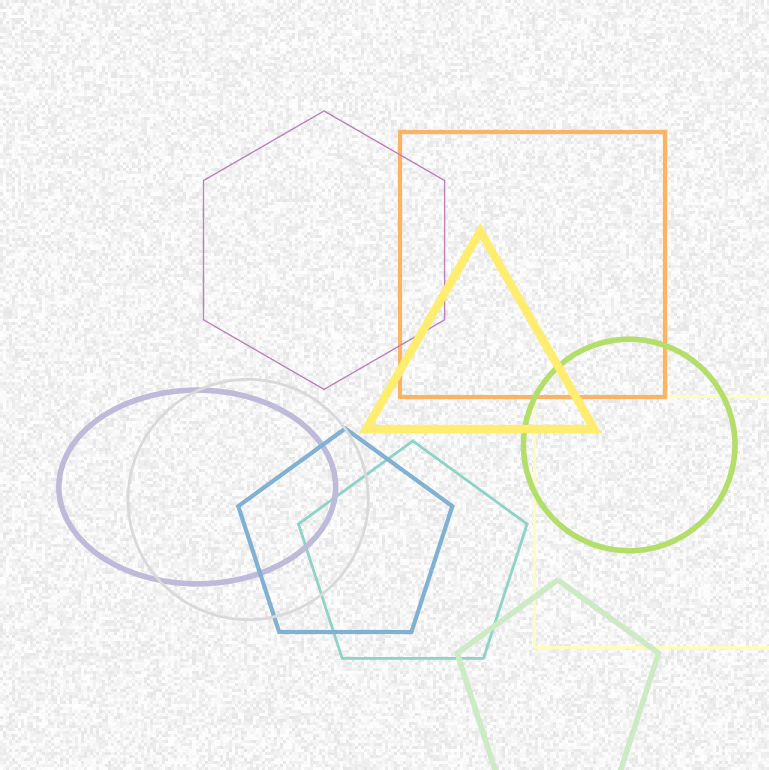[{"shape": "pentagon", "thickness": 1, "radius": 0.78, "center": [0.536, 0.271]}, {"shape": "square", "thickness": 1, "radius": 0.81, "center": [0.856, 0.322]}, {"shape": "oval", "thickness": 2, "radius": 0.9, "center": [0.256, 0.368]}, {"shape": "pentagon", "thickness": 1.5, "radius": 0.73, "center": [0.448, 0.297]}, {"shape": "square", "thickness": 1.5, "radius": 0.86, "center": [0.692, 0.657]}, {"shape": "circle", "thickness": 2, "radius": 0.69, "center": [0.817, 0.422]}, {"shape": "circle", "thickness": 1, "radius": 0.78, "center": [0.322, 0.351]}, {"shape": "hexagon", "thickness": 0.5, "radius": 0.9, "center": [0.421, 0.675]}, {"shape": "pentagon", "thickness": 2, "radius": 0.69, "center": [0.725, 0.109]}, {"shape": "triangle", "thickness": 3, "radius": 0.86, "center": [0.624, 0.528]}]